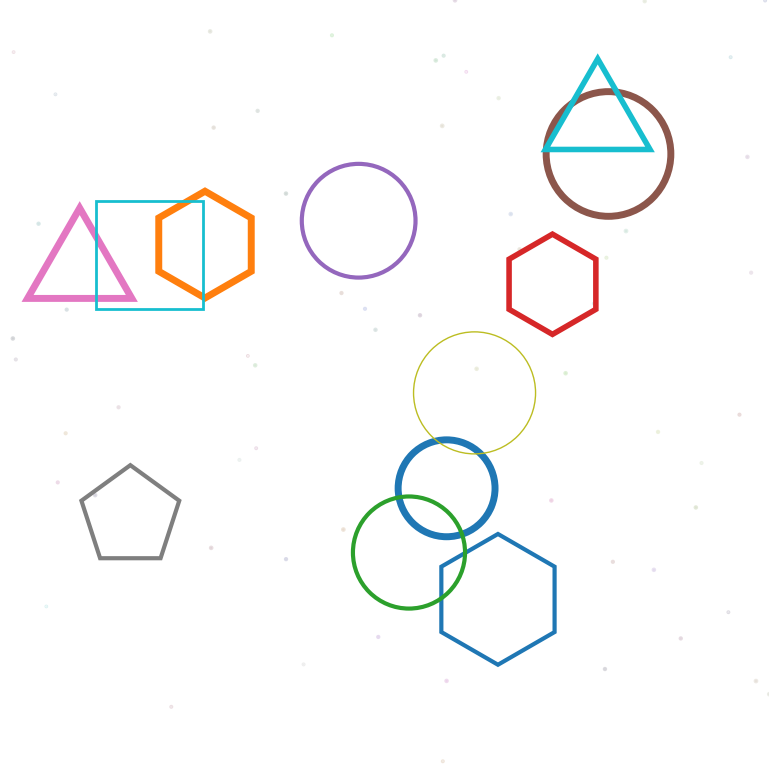[{"shape": "circle", "thickness": 2.5, "radius": 0.31, "center": [0.58, 0.366]}, {"shape": "hexagon", "thickness": 1.5, "radius": 0.42, "center": [0.647, 0.222]}, {"shape": "hexagon", "thickness": 2.5, "radius": 0.35, "center": [0.266, 0.682]}, {"shape": "circle", "thickness": 1.5, "radius": 0.36, "center": [0.531, 0.282]}, {"shape": "hexagon", "thickness": 2, "radius": 0.33, "center": [0.717, 0.631]}, {"shape": "circle", "thickness": 1.5, "radius": 0.37, "center": [0.466, 0.713]}, {"shape": "circle", "thickness": 2.5, "radius": 0.4, "center": [0.79, 0.8]}, {"shape": "triangle", "thickness": 2.5, "radius": 0.39, "center": [0.104, 0.652]}, {"shape": "pentagon", "thickness": 1.5, "radius": 0.33, "center": [0.169, 0.329]}, {"shape": "circle", "thickness": 0.5, "radius": 0.4, "center": [0.616, 0.49]}, {"shape": "square", "thickness": 1, "radius": 0.35, "center": [0.194, 0.669]}, {"shape": "triangle", "thickness": 2, "radius": 0.39, "center": [0.776, 0.845]}]